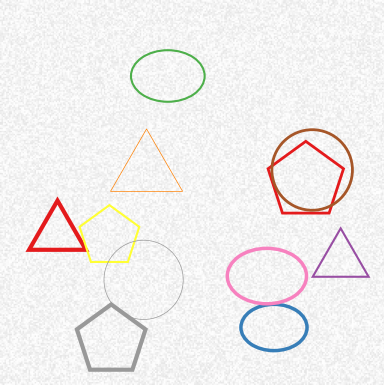[{"shape": "pentagon", "thickness": 2, "radius": 0.52, "center": [0.794, 0.53]}, {"shape": "triangle", "thickness": 3, "radius": 0.43, "center": [0.149, 0.394]}, {"shape": "oval", "thickness": 2.5, "radius": 0.43, "center": [0.712, 0.149]}, {"shape": "oval", "thickness": 1.5, "radius": 0.48, "center": [0.436, 0.803]}, {"shape": "triangle", "thickness": 1.5, "radius": 0.42, "center": [0.885, 0.323]}, {"shape": "triangle", "thickness": 0.5, "radius": 0.54, "center": [0.381, 0.557]}, {"shape": "pentagon", "thickness": 1.5, "radius": 0.41, "center": [0.284, 0.386]}, {"shape": "circle", "thickness": 2, "radius": 0.52, "center": [0.811, 0.559]}, {"shape": "oval", "thickness": 2.5, "radius": 0.51, "center": [0.693, 0.283]}, {"shape": "circle", "thickness": 0.5, "radius": 0.51, "center": [0.373, 0.273]}, {"shape": "pentagon", "thickness": 3, "radius": 0.47, "center": [0.289, 0.116]}]